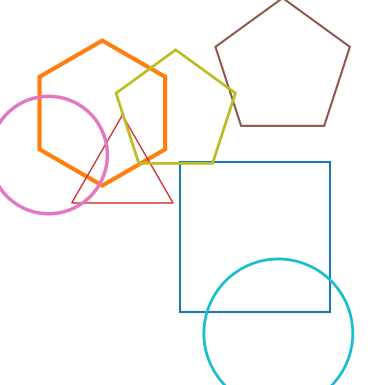[{"shape": "square", "thickness": 1.5, "radius": 0.97, "center": [0.662, 0.384]}, {"shape": "hexagon", "thickness": 3, "radius": 0.94, "center": [0.266, 0.706]}, {"shape": "triangle", "thickness": 1, "radius": 0.76, "center": [0.318, 0.549]}, {"shape": "pentagon", "thickness": 1.5, "radius": 0.92, "center": [0.734, 0.822]}, {"shape": "circle", "thickness": 2.5, "radius": 0.76, "center": [0.126, 0.597]}, {"shape": "pentagon", "thickness": 2, "radius": 0.81, "center": [0.456, 0.708]}, {"shape": "circle", "thickness": 2, "radius": 0.97, "center": [0.723, 0.134]}]